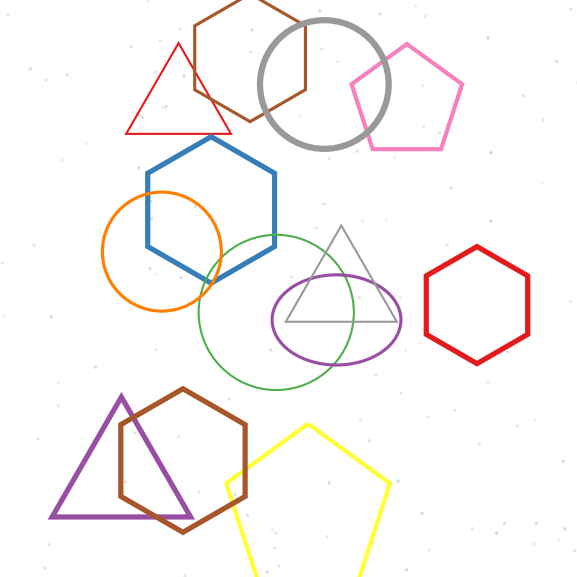[{"shape": "triangle", "thickness": 1, "radius": 0.52, "center": [0.309, 0.82]}, {"shape": "hexagon", "thickness": 2.5, "radius": 0.51, "center": [0.826, 0.471]}, {"shape": "hexagon", "thickness": 2.5, "radius": 0.63, "center": [0.366, 0.636]}, {"shape": "circle", "thickness": 1, "radius": 0.67, "center": [0.478, 0.458]}, {"shape": "triangle", "thickness": 2.5, "radius": 0.69, "center": [0.21, 0.173]}, {"shape": "oval", "thickness": 1.5, "radius": 0.56, "center": [0.583, 0.445]}, {"shape": "circle", "thickness": 1.5, "radius": 0.52, "center": [0.28, 0.563]}, {"shape": "pentagon", "thickness": 2, "radius": 0.75, "center": [0.534, 0.116]}, {"shape": "hexagon", "thickness": 1.5, "radius": 0.55, "center": [0.433, 0.899]}, {"shape": "hexagon", "thickness": 2.5, "radius": 0.62, "center": [0.317, 0.202]}, {"shape": "pentagon", "thickness": 2, "radius": 0.5, "center": [0.705, 0.822]}, {"shape": "triangle", "thickness": 1, "radius": 0.56, "center": [0.591, 0.497]}, {"shape": "circle", "thickness": 3, "radius": 0.56, "center": [0.562, 0.853]}]